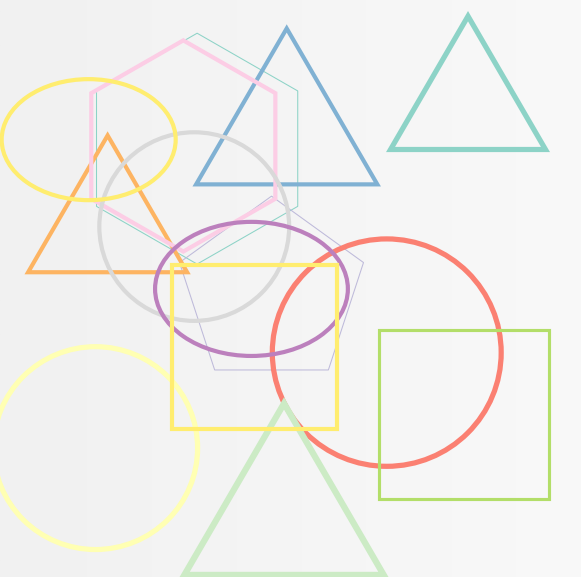[{"shape": "hexagon", "thickness": 0.5, "radius": 1.0, "center": [0.339, 0.742]}, {"shape": "triangle", "thickness": 2.5, "radius": 0.77, "center": [0.805, 0.817]}, {"shape": "circle", "thickness": 2.5, "radius": 0.88, "center": [0.164, 0.223]}, {"shape": "pentagon", "thickness": 0.5, "radius": 0.83, "center": [0.467, 0.493]}, {"shape": "circle", "thickness": 2.5, "radius": 0.98, "center": [0.665, 0.389]}, {"shape": "triangle", "thickness": 2, "radius": 0.9, "center": [0.493, 0.77]}, {"shape": "triangle", "thickness": 2, "radius": 0.79, "center": [0.185, 0.607]}, {"shape": "square", "thickness": 1.5, "radius": 0.73, "center": [0.798, 0.282]}, {"shape": "hexagon", "thickness": 2, "radius": 0.91, "center": [0.315, 0.746]}, {"shape": "circle", "thickness": 2, "radius": 0.82, "center": [0.334, 0.607]}, {"shape": "oval", "thickness": 2, "radius": 0.83, "center": [0.433, 0.499]}, {"shape": "triangle", "thickness": 3, "radius": 0.99, "center": [0.489, 0.103]}, {"shape": "square", "thickness": 2, "radius": 0.71, "center": [0.438, 0.398]}, {"shape": "oval", "thickness": 2, "radius": 0.75, "center": [0.153, 0.757]}]